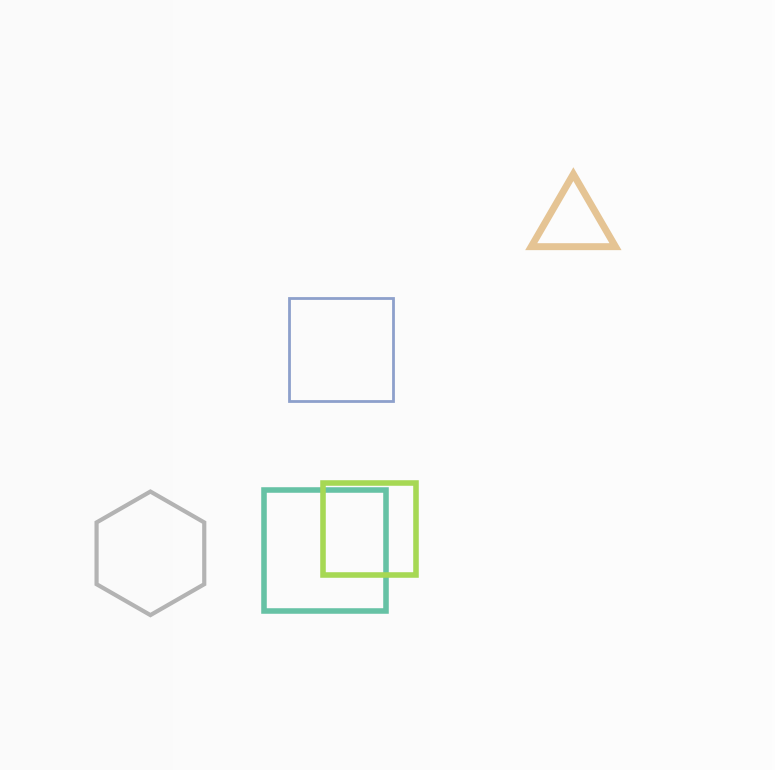[{"shape": "square", "thickness": 2, "radius": 0.39, "center": [0.42, 0.285]}, {"shape": "square", "thickness": 1, "radius": 0.33, "center": [0.44, 0.547]}, {"shape": "square", "thickness": 2, "radius": 0.3, "center": [0.477, 0.313]}, {"shape": "triangle", "thickness": 2.5, "radius": 0.31, "center": [0.74, 0.711]}, {"shape": "hexagon", "thickness": 1.5, "radius": 0.4, "center": [0.194, 0.281]}]